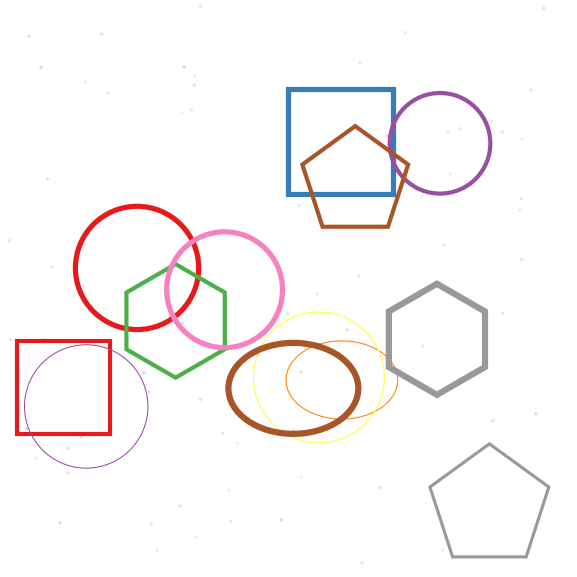[{"shape": "circle", "thickness": 2.5, "radius": 0.53, "center": [0.237, 0.535]}, {"shape": "square", "thickness": 2, "radius": 0.4, "center": [0.11, 0.328]}, {"shape": "square", "thickness": 2.5, "radius": 0.46, "center": [0.59, 0.754]}, {"shape": "hexagon", "thickness": 2, "radius": 0.49, "center": [0.304, 0.443]}, {"shape": "circle", "thickness": 0.5, "radius": 0.53, "center": [0.149, 0.295]}, {"shape": "circle", "thickness": 2, "radius": 0.44, "center": [0.762, 0.751]}, {"shape": "oval", "thickness": 0.5, "radius": 0.48, "center": [0.592, 0.341]}, {"shape": "circle", "thickness": 0.5, "radius": 0.57, "center": [0.552, 0.346]}, {"shape": "oval", "thickness": 3, "radius": 0.56, "center": [0.508, 0.327]}, {"shape": "pentagon", "thickness": 2, "radius": 0.48, "center": [0.615, 0.684]}, {"shape": "circle", "thickness": 2.5, "radius": 0.5, "center": [0.389, 0.497]}, {"shape": "pentagon", "thickness": 1.5, "radius": 0.54, "center": [0.847, 0.122]}, {"shape": "hexagon", "thickness": 3, "radius": 0.48, "center": [0.757, 0.412]}]